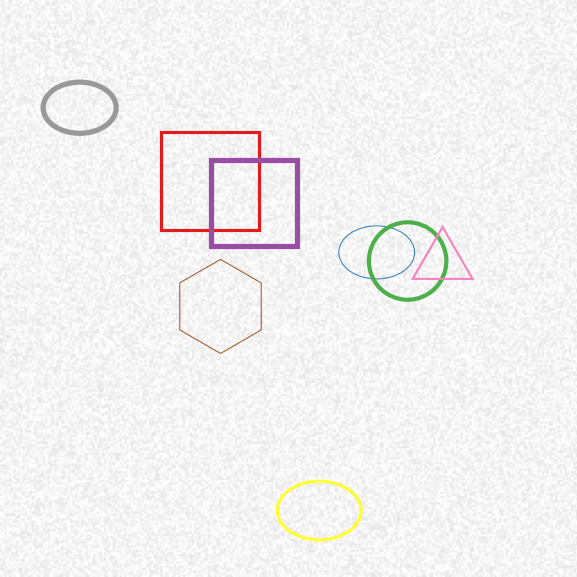[{"shape": "square", "thickness": 1.5, "radius": 0.43, "center": [0.364, 0.686]}, {"shape": "oval", "thickness": 0.5, "radius": 0.33, "center": [0.652, 0.562]}, {"shape": "circle", "thickness": 2, "radius": 0.34, "center": [0.706, 0.547]}, {"shape": "square", "thickness": 2.5, "radius": 0.37, "center": [0.44, 0.648]}, {"shape": "oval", "thickness": 1.5, "radius": 0.36, "center": [0.553, 0.115]}, {"shape": "hexagon", "thickness": 0.5, "radius": 0.41, "center": [0.382, 0.469]}, {"shape": "triangle", "thickness": 1, "radius": 0.3, "center": [0.766, 0.546]}, {"shape": "oval", "thickness": 2.5, "radius": 0.32, "center": [0.138, 0.813]}]